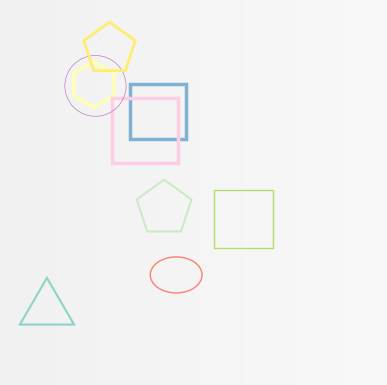[{"shape": "triangle", "thickness": 1.5, "radius": 0.4, "center": [0.121, 0.197]}, {"shape": "hexagon", "thickness": 2.5, "radius": 0.3, "center": [0.242, 0.78]}, {"shape": "oval", "thickness": 1, "radius": 0.33, "center": [0.455, 0.286]}, {"shape": "square", "thickness": 2.5, "radius": 0.36, "center": [0.408, 0.71]}, {"shape": "square", "thickness": 1, "radius": 0.38, "center": [0.628, 0.432]}, {"shape": "square", "thickness": 2.5, "radius": 0.43, "center": [0.374, 0.661]}, {"shape": "circle", "thickness": 0.5, "radius": 0.4, "center": [0.246, 0.777]}, {"shape": "pentagon", "thickness": 1.5, "radius": 0.37, "center": [0.423, 0.459]}, {"shape": "pentagon", "thickness": 2, "radius": 0.35, "center": [0.283, 0.873]}]